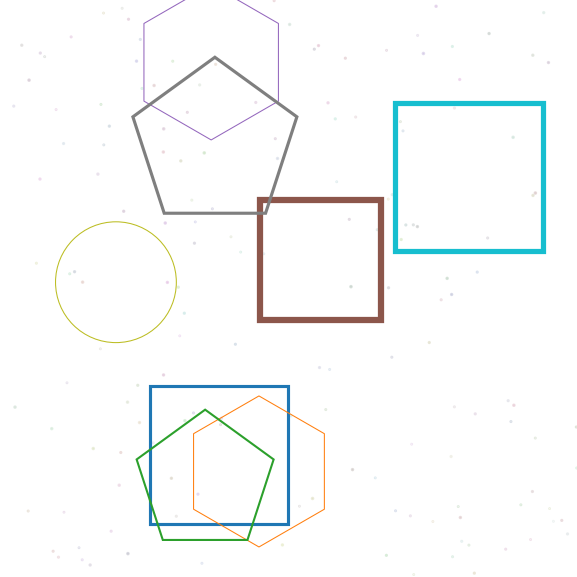[{"shape": "square", "thickness": 1.5, "radius": 0.6, "center": [0.379, 0.211]}, {"shape": "hexagon", "thickness": 0.5, "radius": 0.65, "center": [0.448, 0.183]}, {"shape": "pentagon", "thickness": 1, "radius": 0.62, "center": [0.355, 0.165]}, {"shape": "hexagon", "thickness": 0.5, "radius": 0.67, "center": [0.366, 0.891]}, {"shape": "square", "thickness": 3, "radius": 0.52, "center": [0.555, 0.549]}, {"shape": "pentagon", "thickness": 1.5, "radius": 0.75, "center": [0.372, 0.751]}, {"shape": "circle", "thickness": 0.5, "radius": 0.52, "center": [0.201, 0.51]}, {"shape": "square", "thickness": 2.5, "radius": 0.64, "center": [0.812, 0.693]}]